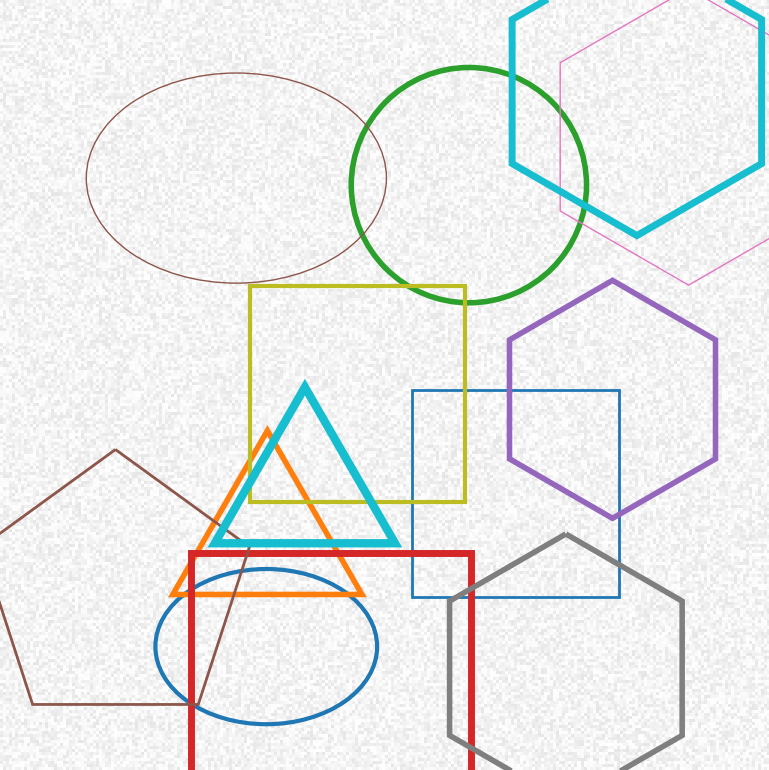[{"shape": "oval", "thickness": 1.5, "radius": 0.72, "center": [0.346, 0.16]}, {"shape": "square", "thickness": 1, "radius": 0.67, "center": [0.669, 0.36]}, {"shape": "triangle", "thickness": 2, "radius": 0.71, "center": [0.347, 0.299]}, {"shape": "circle", "thickness": 2, "radius": 0.76, "center": [0.609, 0.76]}, {"shape": "square", "thickness": 2.5, "radius": 0.91, "center": [0.43, 0.101]}, {"shape": "hexagon", "thickness": 2, "radius": 0.77, "center": [0.795, 0.481]}, {"shape": "pentagon", "thickness": 1, "radius": 0.92, "center": [0.15, 0.233]}, {"shape": "oval", "thickness": 0.5, "radius": 0.97, "center": [0.307, 0.769]}, {"shape": "hexagon", "thickness": 0.5, "radius": 0.96, "center": [0.894, 0.822]}, {"shape": "hexagon", "thickness": 2, "radius": 0.87, "center": [0.735, 0.132]}, {"shape": "square", "thickness": 1.5, "radius": 0.7, "center": [0.465, 0.488]}, {"shape": "hexagon", "thickness": 2.5, "radius": 0.94, "center": [0.827, 0.881]}, {"shape": "triangle", "thickness": 3, "radius": 0.68, "center": [0.396, 0.362]}]